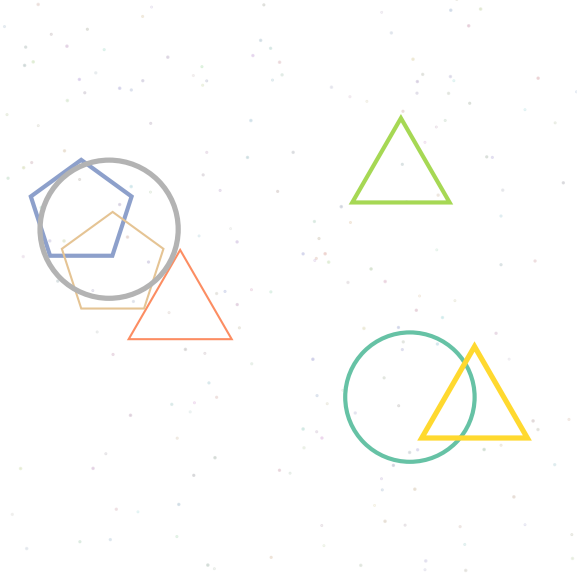[{"shape": "circle", "thickness": 2, "radius": 0.56, "center": [0.71, 0.312]}, {"shape": "triangle", "thickness": 1, "radius": 0.52, "center": [0.312, 0.463]}, {"shape": "pentagon", "thickness": 2, "radius": 0.46, "center": [0.141, 0.631]}, {"shape": "triangle", "thickness": 2, "radius": 0.49, "center": [0.694, 0.697]}, {"shape": "triangle", "thickness": 2.5, "radius": 0.53, "center": [0.822, 0.294]}, {"shape": "pentagon", "thickness": 1, "radius": 0.46, "center": [0.195, 0.54]}, {"shape": "circle", "thickness": 2.5, "radius": 0.6, "center": [0.189, 0.602]}]